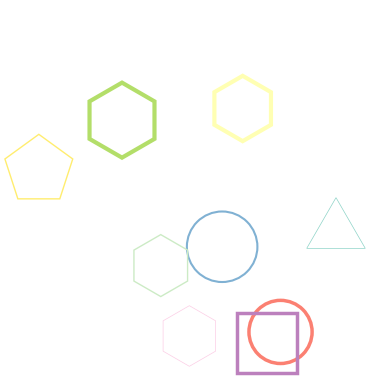[{"shape": "triangle", "thickness": 0.5, "radius": 0.44, "center": [0.873, 0.399]}, {"shape": "hexagon", "thickness": 3, "radius": 0.42, "center": [0.63, 0.718]}, {"shape": "circle", "thickness": 2.5, "radius": 0.41, "center": [0.729, 0.138]}, {"shape": "circle", "thickness": 1.5, "radius": 0.46, "center": [0.577, 0.359]}, {"shape": "hexagon", "thickness": 3, "radius": 0.49, "center": [0.317, 0.688]}, {"shape": "hexagon", "thickness": 0.5, "radius": 0.39, "center": [0.492, 0.127]}, {"shape": "square", "thickness": 2.5, "radius": 0.39, "center": [0.693, 0.109]}, {"shape": "hexagon", "thickness": 1, "radius": 0.4, "center": [0.418, 0.31]}, {"shape": "pentagon", "thickness": 1, "radius": 0.46, "center": [0.101, 0.558]}]